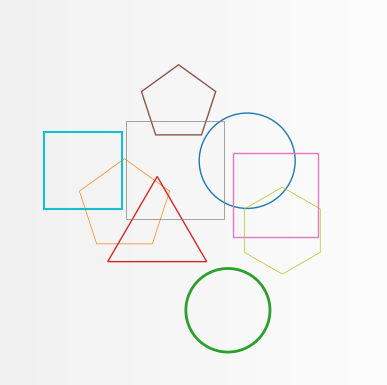[{"shape": "circle", "thickness": 1, "radius": 0.62, "center": [0.638, 0.582]}, {"shape": "pentagon", "thickness": 0.5, "radius": 0.61, "center": [0.321, 0.466]}, {"shape": "circle", "thickness": 2, "radius": 0.54, "center": [0.588, 0.194]}, {"shape": "triangle", "thickness": 1, "radius": 0.74, "center": [0.406, 0.394]}, {"shape": "pentagon", "thickness": 1, "radius": 0.5, "center": [0.461, 0.731]}, {"shape": "square", "thickness": 1, "radius": 0.55, "center": [0.711, 0.493]}, {"shape": "square", "thickness": 0.5, "radius": 0.63, "center": [0.451, 0.558]}, {"shape": "hexagon", "thickness": 0.5, "radius": 0.56, "center": [0.729, 0.401]}, {"shape": "square", "thickness": 1.5, "radius": 0.5, "center": [0.215, 0.557]}]